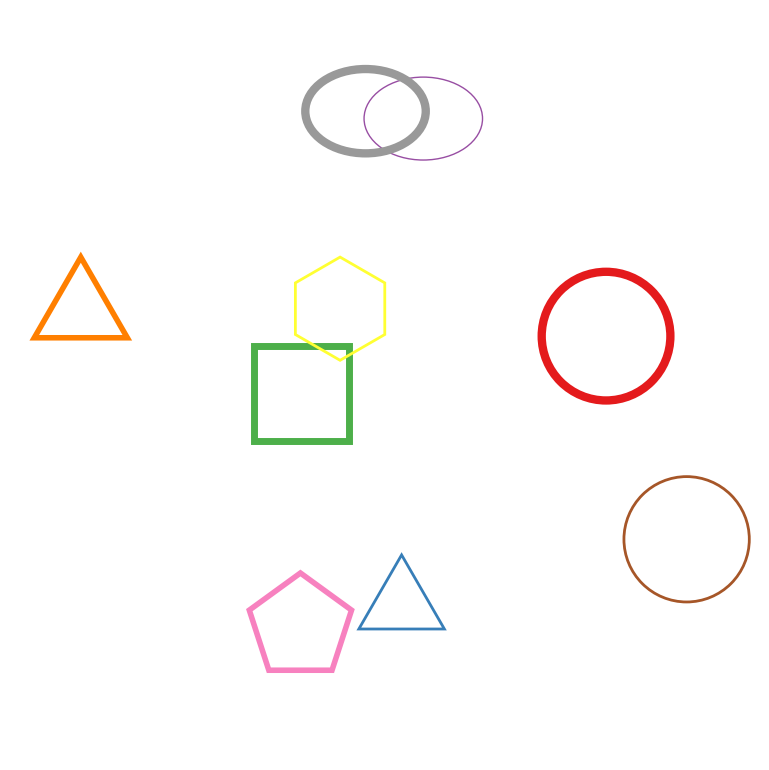[{"shape": "circle", "thickness": 3, "radius": 0.42, "center": [0.787, 0.563]}, {"shape": "triangle", "thickness": 1, "radius": 0.32, "center": [0.522, 0.215]}, {"shape": "square", "thickness": 2.5, "radius": 0.31, "center": [0.391, 0.489]}, {"shape": "oval", "thickness": 0.5, "radius": 0.38, "center": [0.55, 0.846]}, {"shape": "triangle", "thickness": 2, "radius": 0.35, "center": [0.105, 0.596]}, {"shape": "hexagon", "thickness": 1, "radius": 0.34, "center": [0.442, 0.599]}, {"shape": "circle", "thickness": 1, "radius": 0.41, "center": [0.892, 0.3]}, {"shape": "pentagon", "thickness": 2, "radius": 0.35, "center": [0.39, 0.186]}, {"shape": "oval", "thickness": 3, "radius": 0.39, "center": [0.475, 0.856]}]